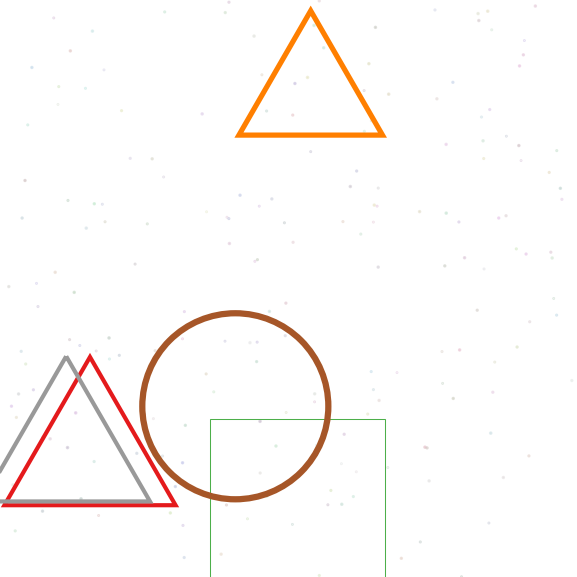[{"shape": "triangle", "thickness": 2, "radius": 0.86, "center": [0.156, 0.21]}, {"shape": "square", "thickness": 0.5, "radius": 0.76, "center": [0.515, 0.121]}, {"shape": "triangle", "thickness": 2.5, "radius": 0.72, "center": [0.538, 0.837]}, {"shape": "circle", "thickness": 3, "radius": 0.81, "center": [0.407, 0.296]}, {"shape": "triangle", "thickness": 2, "radius": 0.84, "center": [0.115, 0.215]}]